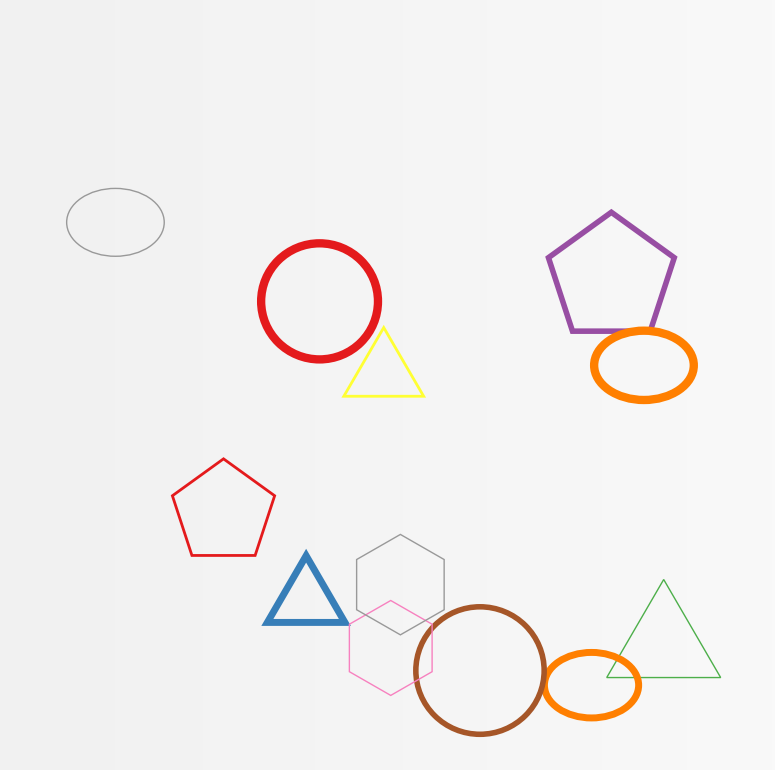[{"shape": "pentagon", "thickness": 1, "radius": 0.35, "center": [0.288, 0.335]}, {"shape": "circle", "thickness": 3, "radius": 0.38, "center": [0.412, 0.609]}, {"shape": "triangle", "thickness": 2.5, "radius": 0.29, "center": [0.395, 0.221]}, {"shape": "triangle", "thickness": 0.5, "radius": 0.42, "center": [0.856, 0.163]}, {"shape": "pentagon", "thickness": 2, "radius": 0.43, "center": [0.789, 0.639]}, {"shape": "oval", "thickness": 3, "radius": 0.32, "center": [0.831, 0.526]}, {"shape": "oval", "thickness": 2.5, "radius": 0.3, "center": [0.763, 0.11]}, {"shape": "triangle", "thickness": 1, "radius": 0.3, "center": [0.495, 0.515]}, {"shape": "circle", "thickness": 2, "radius": 0.41, "center": [0.619, 0.129]}, {"shape": "hexagon", "thickness": 0.5, "radius": 0.31, "center": [0.504, 0.158]}, {"shape": "oval", "thickness": 0.5, "radius": 0.31, "center": [0.149, 0.711]}, {"shape": "hexagon", "thickness": 0.5, "radius": 0.33, "center": [0.517, 0.241]}]